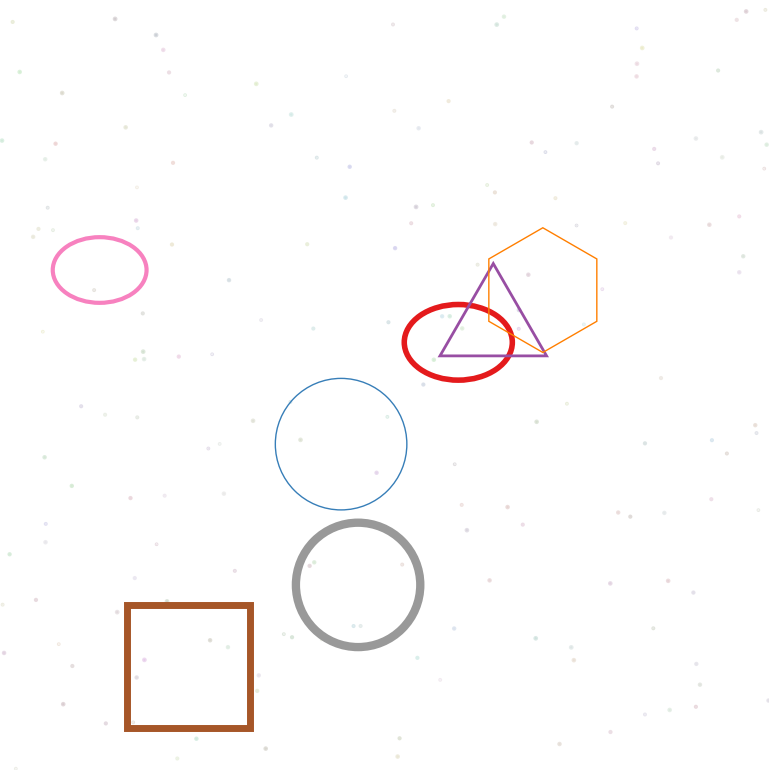[{"shape": "oval", "thickness": 2, "radius": 0.35, "center": [0.595, 0.555]}, {"shape": "circle", "thickness": 0.5, "radius": 0.43, "center": [0.443, 0.423]}, {"shape": "triangle", "thickness": 1, "radius": 0.4, "center": [0.641, 0.578]}, {"shape": "hexagon", "thickness": 0.5, "radius": 0.4, "center": [0.705, 0.623]}, {"shape": "square", "thickness": 2.5, "radius": 0.4, "center": [0.244, 0.134]}, {"shape": "oval", "thickness": 1.5, "radius": 0.3, "center": [0.129, 0.649]}, {"shape": "circle", "thickness": 3, "radius": 0.4, "center": [0.465, 0.24]}]